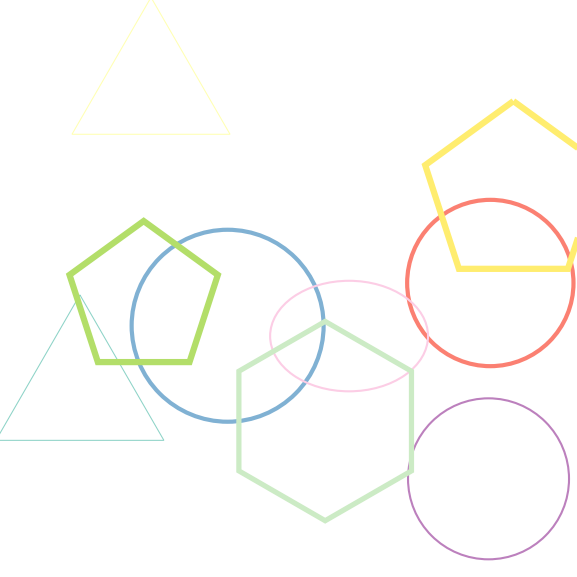[{"shape": "triangle", "thickness": 0.5, "radius": 0.84, "center": [0.138, 0.321]}, {"shape": "triangle", "thickness": 0.5, "radius": 0.79, "center": [0.261, 0.846]}, {"shape": "circle", "thickness": 2, "radius": 0.72, "center": [0.849, 0.509]}, {"shape": "circle", "thickness": 2, "radius": 0.83, "center": [0.394, 0.435]}, {"shape": "pentagon", "thickness": 3, "radius": 0.67, "center": [0.249, 0.481]}, {"shape": "oval", "thickness": 1, "radius": 0.68, "center": [0.604, 0.417]}, {"shape": "circle", "thickness": 1, "radius": 0.7, "center": [0.846, 0.17]}, {"shape": "hexagon", "thickness": 2.5, "radius": 0.86, "center": [0.563, 0.27]}, {"shape": "pentagon", "thickness": 3, "radius": 0.8, "center": [0.889, 0.664]}]